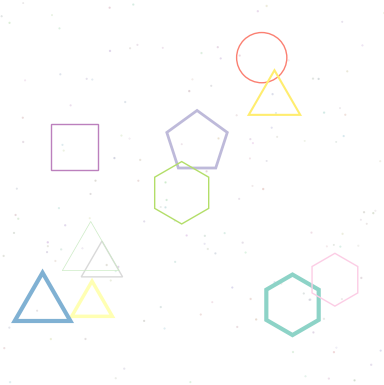[{"shape": "hexagon", "thickness": 3, "radius": 0.39, "center": [0.76, 0.208]}, {"shape": "triangle", "thickness": 2.5, "radius": 0.3, "center": [0.239, 0.209]}, {"shape": "pentagon", "thickness": 2, "radius": 0.41, "center": [0.512, 0.63]}, {"shape": "circle", "thickness": 1, "radius": 0.33, "center": [0.68, 0.85]}, {"shape": "triangle", "thickness": 3, "radius": 0.42, "center": [0.111, 0.208]}, {"shape": "hexagon", "thickness": 1, "radius": 0.4, "center": [0.472, 0.499]}, {"shape": "hexagon", "thickness": 1, "radius": 0.34, "center": [0.87, 0.273]}, {"shape": "triangle", "thickness": 1, "radius": 0.31, "center": [0.265, 0.312]}, {"shape": "square", "thickness": 1, "radius": 0.3, "center": [0.193, 0.618]}, {"shape": "triangle", "thickness": 0.5, "radius": 0.43, "center": [0.236, 0.34]}, {"shape": "triangle", "thickness": 1.5, "radius": 0.39, "center": [0.713, 0.74]}]